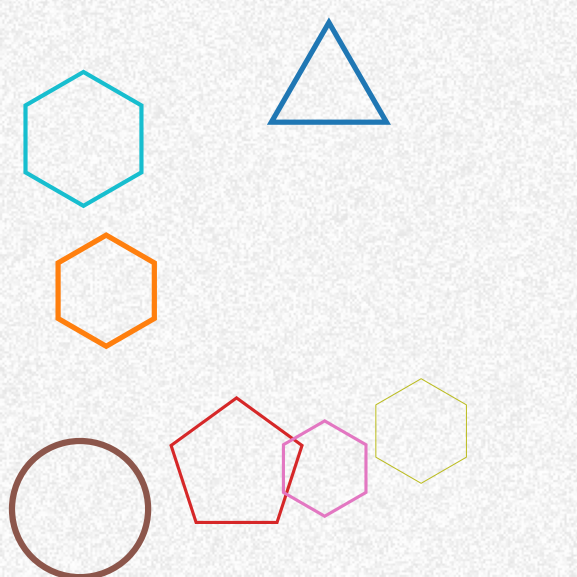[{"shape": "triangle", "thickness": 2.5, "radius": 0.58, "center": [0.57, 0.845]}, {"shape": "hexagon", "thickness": 2.5, "radius": 0.48, "center": [0.184, 0.496]}, {"shape": "pentagon", "thickness": 1.5, "radius": 0.6, "center": [0.41, 0.191]}, {"shape": "circle", "thickness": 3, "radius": 0.59, "center": [0.139, 0.118]}, {"shape": "hexagon", "thickness": 1.5, "radius": 0.41, "center": [0.562, 0.188]}, {"shape": "hexagon", "thickness": 0.5, "radius": 0.45, "center": [0.729, 0.253]}, {"shape": "hexagon", "thickness": 2, "radius": 0.58, "center": [0.145, 0.759]}]